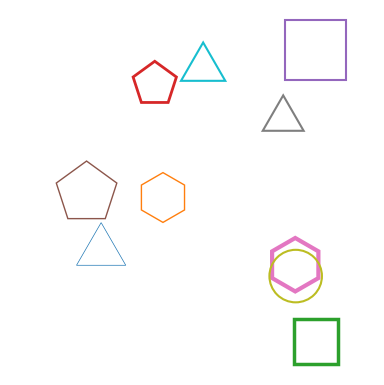[{"shape": "triangle", "thickness": 0.5, "radius": 0.37, "center": [0.263, 0.348]}, {"shape": "hexagon", "thickness": 1, "radius": 0.32, "center": [0.423, 0.487]}, {"shape": "square", "thickness": 2.5, "radius": 0.29, "center": [0.822, 0.113]}, {"shape": "pentagon", "thickness": 2, "radius": 0.3, "center": [0.402, 0.782]}, {"shape": "square", "thickness": 1.5, "radius": 0.4, "center": [0.819, 0.87]}, {"shape": "pentagon", "thickness": 1, "radius": 0.41, "center": [0.225, 0.499]}, {"shape": "hexagon", "thickness": 3, "radius": 0.35, "center": [0.767, 0.312]}, {"shape": "triangle", "thickness": 1.5, "radius": 0.31, "center": [0.736, 0.691]}, {"shape": "circle", "thickness": 1.5, "radius": 0.34, "center": [0.768, 0.283]}, {"shape": "triangle", "thickness": 1.5, "radius": 0.33, "center": [0.528, 0.823]}]